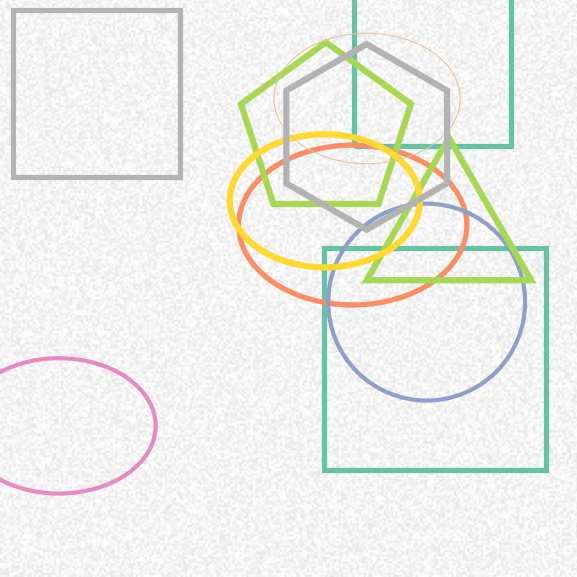[{"shape": "square", "thickness": 2.5, "radius": 0.96, "center": [0.753, 0.377]}, {"shape": "square", "thickness": 2.5, "radius": 0.68, "center": [0.749, 0.883]}, {"shape": "oval", "thickness": 2.5, "radius": 0.99, "center": [0.611, 0.609]}, {"shape": "circle", "thickness": 2, "radius": 0.85, "center": [0.739, 0.476]}, {"shape": "oval", "thickness": 2, "radius": 0.84, "center": [0.102, 0.262]}, {"shape": "triangle", "thickness": 3, "radius": 0.82, "center": [0.777, 0.596]}, {"shape": "pentagon", "thickness": 3, "radius": 0.77, "center": [0.564, 0.771]}, {"shape": "oval", "thickness": 3, "radius": 0.82, "center": [0.562, 0.651]}, {"shape": "oval", "thickness": 0.5, "radius": 0.81, "center": [0.636, 0.829]}, {"shape": "hexagon", "thickness": 3, "radius": 0.8, "center": [0.635, 0.762]}, {"shape": "square", "thickness": 2.5, "radius": 0.72, "center": [0.168, 0.838]}]